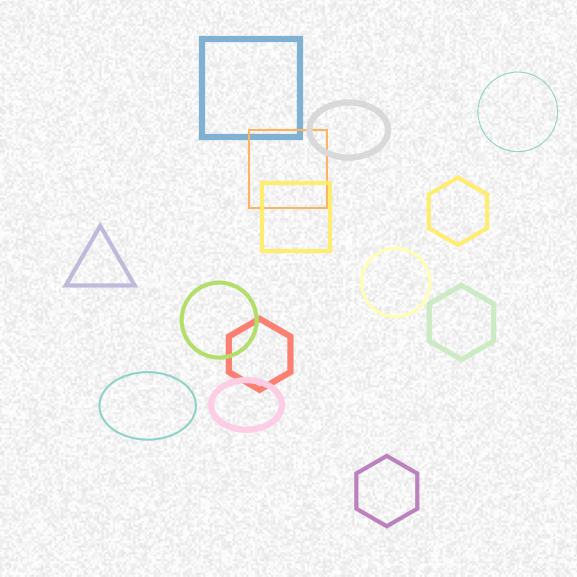[{"shape": "circle", "thickness": 0.5, "radius": 0.34, "center": [0.897, 0.805]}, {"shape": "oval", "thickness": 1, "radius": 0.42, "center": [0.256, 0.296]}, {"shape": "circle", "thickness": 1.5, "radius": 0.3, "center": [0.685, 0.51]}, {"shape": "triangle", "thickness": 2, "radius": 0.34, "center": [0.174, 0.539]}, {"shape": "hexagon", "thickness": 3, "radius": 0.31, "center": [0.45, 0.386]}, {"shape": "square", "thickness": 3, "radius": 0.43, "center": [0.435, 0.847]}, {"shape": "square", "thickness": 1, "radius": 0.34, "center": [0.499, 0.706]}, {"shape": "circle", "thickness": 2, "radius": 0.32, "center": [0.379, 0.445]}, {"shape": "oval", "thickness": 3, "radius": 0.31, "center": [0.427, 0.298]}, {"shape": "oval", "thickness": 3, "radius": 0.34, "center": [0.604, 0.774]}, {"shape": "hexagon", "thickness": 2, "radius": 0.3, "center": [0.67, 0.149]}, {"shape": "hexagon", "thickness": 2.5, "radius": 0.32, "center": [0.799, 0.441]}, {"shape": "hexagon", "thickness": 2, "radius": 0.29, "center": [0.793, 0.633]}, {"shape": "square", "thickness": 2, "radius": 0.29, "center": [0.513, 0.623]}]